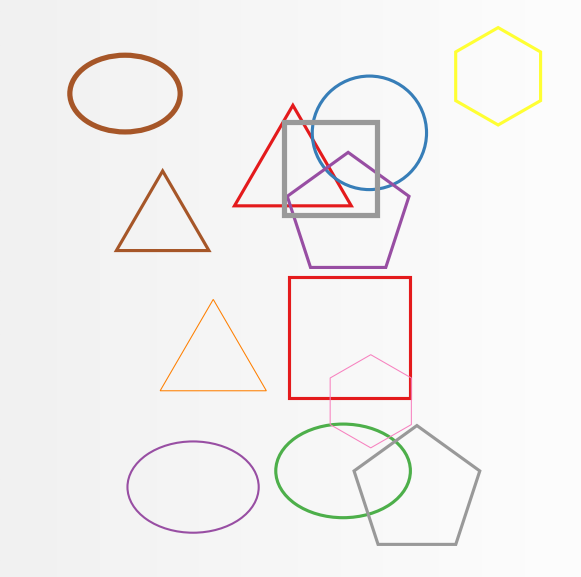[{"shape": "square", "thickness": 1.5, "radius": 0.52, "center": [0.602, 0.415]}, {"shape": "triangle", "thickness": 1.5, "radius": 0.58, "center": [0.504, 0.701]}, {"shape": "circle", "thickness": 1.5, "radius": 0.49, "center": [0.636, 0.769]}, {"shape": "oval", "thickness": 1.5, "radius": 0.58, "center": [0.59, 0.184]}, {"shape": "pentagon", "thickness": 1.5, "radius": 0.55, "center": [0.599, 0.625]}, {"shape": "oval", "thickness": 1, "radius": 0.56, "center": [0.332, 0.156]}, {"shape": "triangle", "thickness": 0.5, "radius": 0.53, "center": [0.367, 0.375]}, {"shape": "hexagon", "thickness": 1.5, "radius": 0.42, "center": [0.857, 0.867]}, {"shape": "triangle", "thickness": 1.5, "radius": 0.46, "center": [0.28, 0.611]}, {"shape": "oval", "thickness": 2.5, "radius": 0.47, "center": [0.215, 0.837]}, {"shape": "hexagon", "thickness": 0.5, "radius": 0.4, "center": [0.638, 0.304]}, {"shape": "pentagon", "thickness": 1.5, "radius": 0.57, "center": [0.717, 0.148]}, {"shape": "square", "thickness": 2.5, "radius": 0.4, "center": [0.569, 0.707]}]